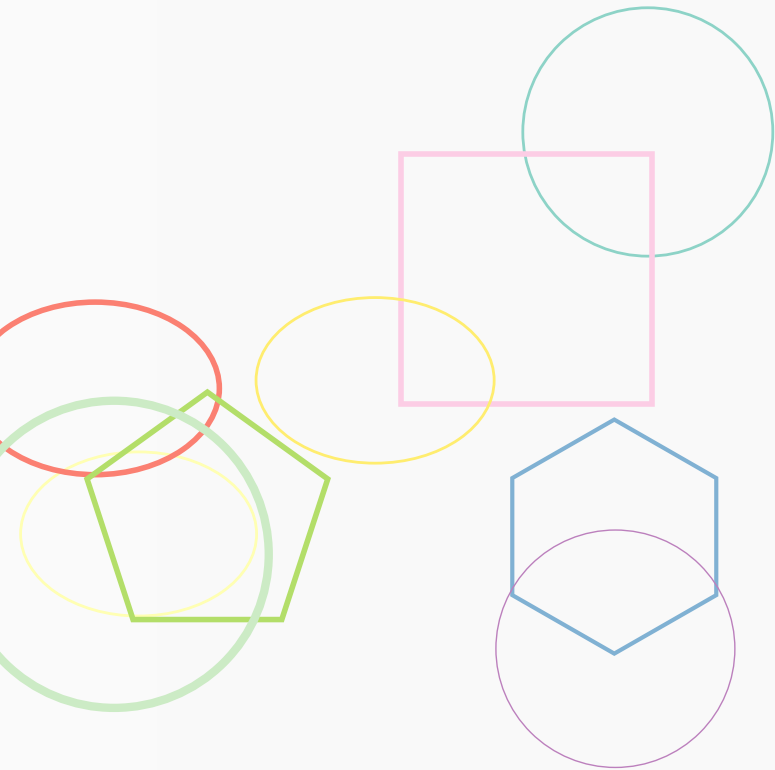[{"shape": "circle", "thickness": 1, "radius": 0.81, "center": [0.836, 0.829]}, {"shape": "oval", "thickness": 1, "radius": 0.76, "center": [0.179, 0.307]}, {"shape": "oval", "thickness": 2, "radius": 0.8, "center": [0.123, 0.496]}, {"shape": "hexagon", "thickness": 1.5, "radius": 0.76, "center": [0.793, 0.303]}, {"shape": "pentagon", "thickness": 2, "radius": 0.82, "center": [0.268, 0.327]}, {"shape": "square", "thickness": 2, "radius": 0.81, "center": [0.68, 0.638]}, {"shape": "circle", "thickness": 0.5, "radius": 0.77, "center": [0.794, 0.157]}, {"shape": "circle", "thickness": 3, "radius": 1.0, "center": [0.147, 0.28]}, {"shape": "oval", "thickness": 1, "radius": 0.77, "center": [0.484, 0.506]}]